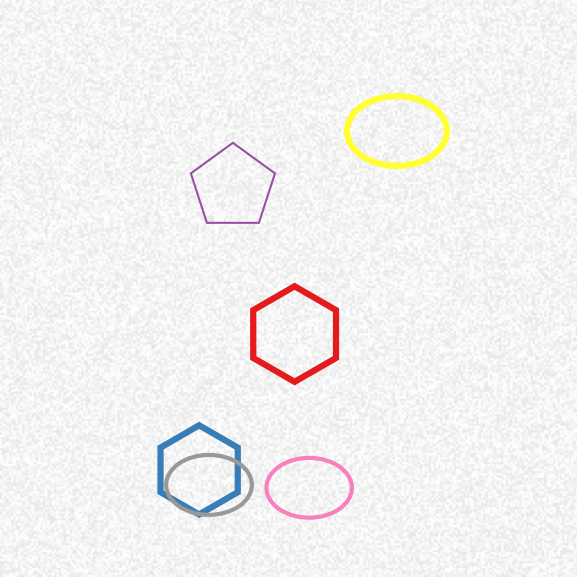[{"shape": "hexagon", "thickness": 3, "radius": 0.41, "center": [0.51, 0.421]}, {"shape": "hexagon", "thickness": 3, "radius": 0.39, "center": [0.345, 0.185]}, {"shape": "pentagon", "thickness": 1, "radius": 0.38, "center": [0.403, 0.675]}, {"shape": "oval", "thickness": 3, "radius": 0.43, "center": [0.687, 0.772]}, {"shape": "oval", "thickness": 2, "radius": 0.37, "center": [0.535, 0.154]}, {"shape": "oval", "thickness": 2, "radius": 0.37, "center": [0.362, 0.16]}]